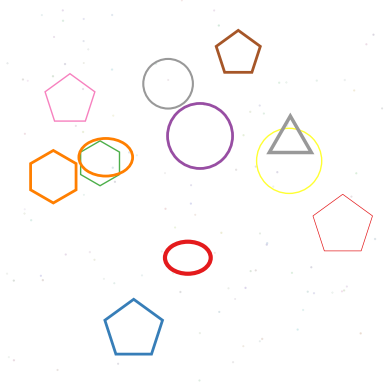[{"shape": "pentagon", "thickness": 0.5, "radius": 0.41, "center": [0.89, 0.414]}, {"shape": "oval", "thickness": 3, "radius": 0.3, "center": [0.488, 0.331]}, {"shape": "pentagon", "thickness": 2, "radius": 0.39, "center": [0.347, 0.144]}, {"shape": "hexagon", "thickness": 1, "radius": 0.29, "center": [0.26, 0.576]}, {"shape": "circle", "thickness": 2, "radius": 0.42, "center": [0.52, 0.647]}, {"shape": "oval", "thickness": 2, "radius": 0.35, "center": [0.275, 0.592]}, {"shape": "hexagon", "thickness": 2, "radius": 0.34, "center": [0.139, 0.541]}, {"shape": "circle", "thickness": 1, "radius": 0.42, "center": [0.751, 0.582]}, {"shape": "pentagon", "thickness": 2, "radius": 0.3, "center": [0.619, 0.861]}, {"shape": "pentagon", "thickness": 1, "radius": 0.34, "center": [0.182, 0.741]}, {"shape": "circle", "thickness": 1.5, "radius": 0.32, "center": [0.437, 0.782]}, {"shape": "triangle", "thickness": 2.5, "radius": 0.32, "center": [0.754, 0.635]}]